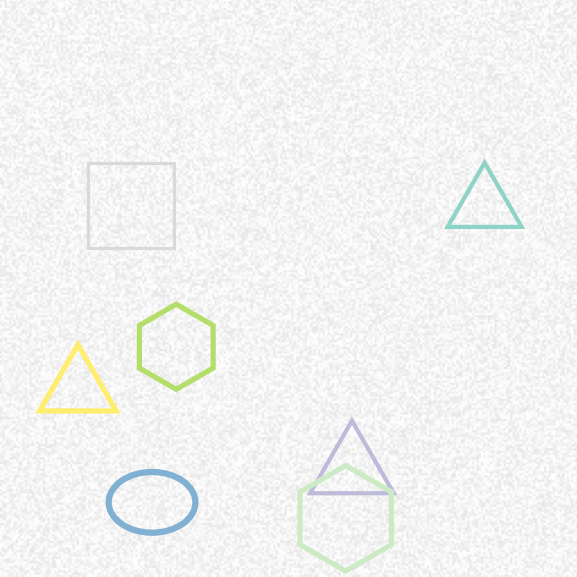[{"shape": "triangle", "thickness": 2, "radius": 0.37, "center": [0.839, 0.643]}, {"shape": "triangle", "thickness": 2, "radius": 0.42, "center": [0.609, 0.187]}, {"shape": "oval", "thickness": 3, "radius": 0.38, "center": [0.263, 0.129]}, {"shape": "hexagon", "thickness": 2.5, "radius": 0.37, "center": [0.305, 0.399]}, {"shape": "square", "thickness": 1.5, "radius": 0.37, "center": [0.227, 0.643]}, {"shape": "hexagon", "thickness": 2.5, "radius": 0.46, "center": [0.599, 0.102]}, {"shape": "triangle", "thickness": 2.5, "radius": 0.38, "center": [0.135, 0.326]}]